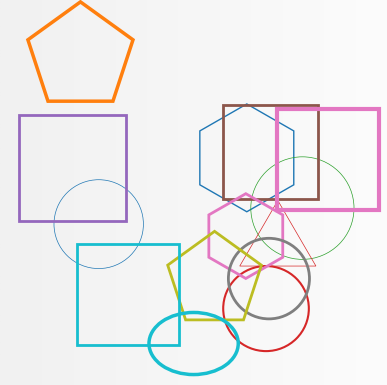[{"shape": "circle", "thickness": 0.5, "radius": 0.58, "center": [0.255, 0.418]}, {"shape": "hexagon", "thickness": 1, "radius": 0.7, "center": [0.637, 0.59]}, {"shape": "pentagon", "thickness": 2.5, "radius": 0.71, "center": [0.208, 0.853]}, {"shape": "circle", "thickness": 0.5, "radius": 0.67, "center": [0.78, 0.459]}, {"shape": "triangle", "thickness": 0.5, "radius": 0.57, "center": [0.717, 0.366]}, {"shape": "circle", "thickness": 1.5, "radius": 0.55, "center": [0.687, 0.198]}, {"shape": "square", "thickness": 2, "radius": 0.69, "center": [0.188, 0.565]}, {"shape": "square", "thickness": 2, "radius": 0.61, "center": [0.699, 0.606]}, {"shape": "square", "thickness": 3, "radius": 0.66, "center": [0.847, 0.585]}, {"shape": "hexagon", "thickness": 2, "radius": 0.55, "center": [0.634, 0.387]}, {"shape": "circle", "thickness": 2, "radius": 0.52, "center": [0.694, 0.276]}, {"shape": "pentagon", "thickness": 2, "radius": 0.64, "center": [0.554, 0.272]}, {"shape": "oval", "thickness": 2.5, "radius": 0.58, "center": [0.5, 0.108]}, {"shape": "square", "thickness": 2, "radius": 0.66, "center": [0.331, 0.235]}]